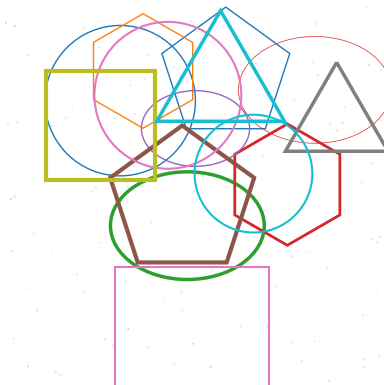[{"shape": "circle", "thickness": 1, "radius": 0.98, "center": [0.312, 0.739]}, {"shape": "pentagon", "thickness": 1, "radius": 0.87, "center": [0.586, 0.807]}, {"shape": "hexagon", "thickness": 1, "radius": 0.74, "center": [0.372, 0.816]}, {"shape": "oval", "thickness": 2.5, "radius": 1.0, "center": [0.487, 0.414]}, {"shape": "oval", "thickness": 0.5, "radius": 0.99, "center": [0.818, 0.767]}, {"shape": "hexagon", "thickness": 2, "radius": 0.79, "center": [0.746, 0.52]}, {"shape": "oval", "thickness": 1, "radius": 0.7, "center": [0.508, 0.666]}, {"shape": "pentagon", "thickness": 3, "radius": 0.98, "center": [0.473, 0.477]}, {"shape": "square", "thickness": 1.5, "radius": 1.0, "center": [0.499, 0.107]}, {"shape": "circle", "thickness": 1.5, "radius": 0.95, "center": [0.436, 0.752]}, {"shape": "triangle", "thickness": 2.5, "radius": 0.77, "center": [0.874, 0.684]}, {"shape": "square", "thickness": 3, "radius": 0.71, "center": [0.261, 0.675]}, {"shape": "triangle", "thickness": 2.5, "radius": 0.96, "center": [0.573, 0.781]}, {"shape": "circle", "thickness": 1.5, "radius": 0.76, "center": [0.658, 0.549]}]